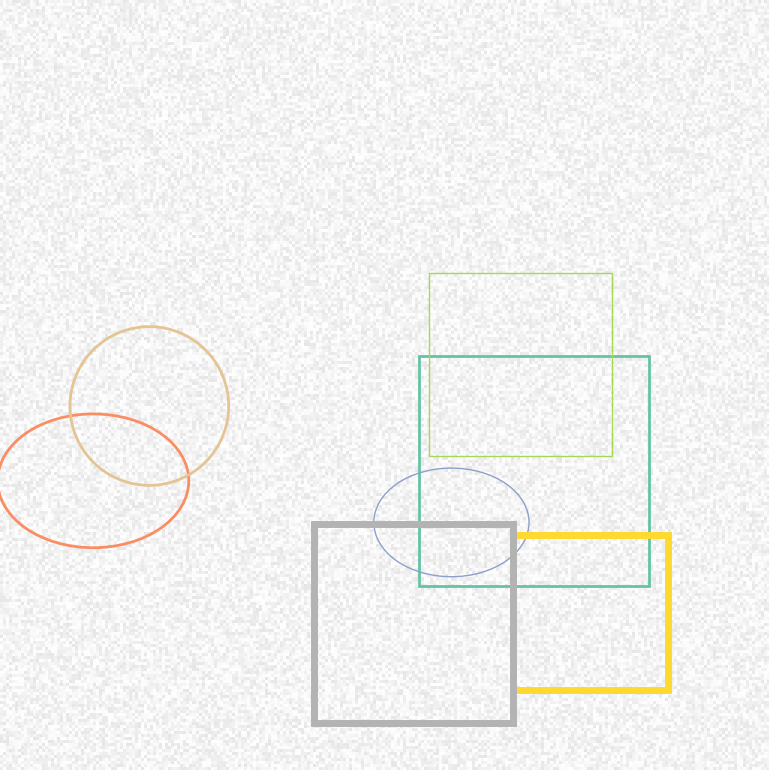[{"shape": "square", "thickness": 1, "radius": 0.75, "center": [0.694, 0.388]}, {"shape": "oval", "thickness": 1, "radius": 0.62, "center": [0.121, 0.376]}, {"shape": "oval", "thickness": 0.5, "radius": 0.5, "center": [0.586, 0.322]}, {"shape": "square", "thickness": 0.5, "radius": 0.59, "center": [0.676, 0.527]}, {"shape": "square", "thickness": 2.5, "radius": 0.5, "center": [0.767, 0.205]}, {"shape": "circle", "thickness": 1, "radius": 0.52, "center": [0.194, 0.473]}, {"shape": "square", "thickness": 2.5, "radius": 0.65, "center": [0.537, 0.191]}]